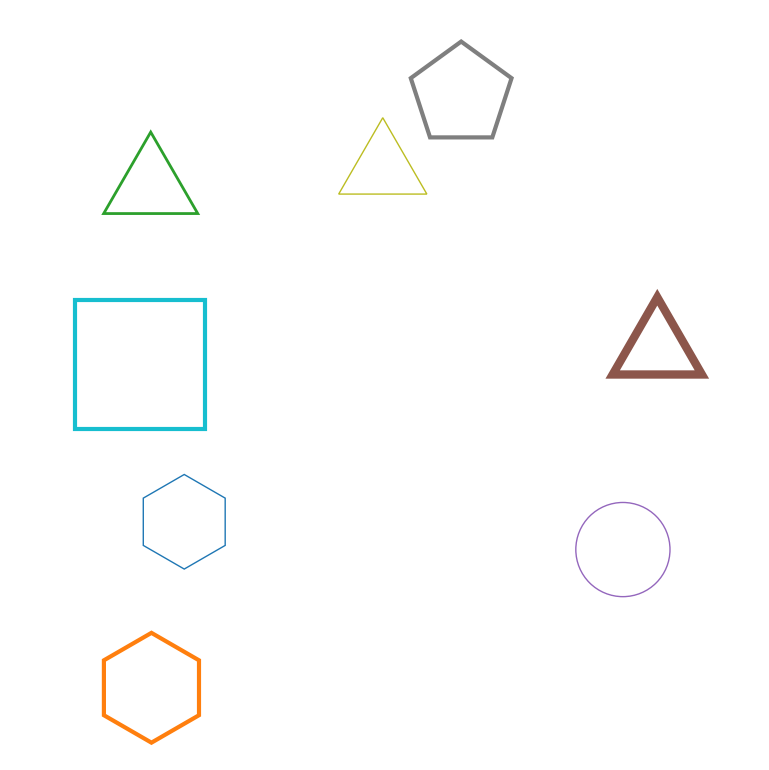[{"shape": "hexagon", "thickness": 0.5, "radius": 0.31, "center": [0.239, 0.322]}, {"shape": "hexagon", "thickness": 1.5, "radius": 0.36, "center": [0.197, 0.107]}, {"shape": "triangle", "thickness": 1, "radius": 0.35, "center": [0.196, 0.758]}, {"shape": "circle", "thickness": 0.5, "radius": 0.31, "center": [0.809, 0.286]}, {"shape": "triangle", "thickness": 3, "radius": 0.33, "center": [0.854, 0.547]}, {"shape": "pentagon", "thickness": 1.5, "radius": 0.34, "center": [0.599, 0.877]}, {"shape": "triangle", "thickness": 0.5, "radius": 0.33, "center": [0.497, 0.781]}, {"shape": "square", "thickness": 1.5, "radius": 0.42, "center": [0.182, 0.526]}]